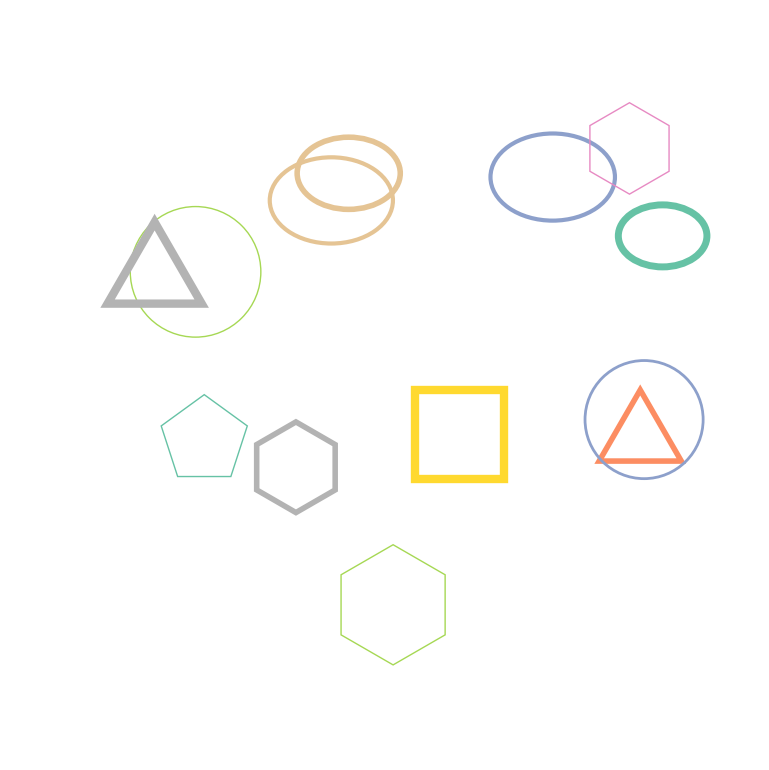[{"shape": "oval", "thickness": 2.5, "radius": 0.29, "center": [0.861, 0.694]}, {"shape": "pentagon", "thickness": 0.5, "radius": 0.29, "center": [0.265, 0.429]}, {"shape": "triangle", "thickness": 2, "radius": 0.31, "center": [0.831, 0.432]}, {"shape": "oval", "thickness": 1.5, "radius": 0.4, "center": [0.718, 0.77]}, {"shape": "circle", "thickness": 1, "radius": 0.38, "center": [0.836, 0.455]}, {"shape": "hexagon", "thickness": 0.5, "radius": 0.3, "center": [0.818, 0.807]}, {"shape": "circle", "thickness": 0.5, "radius": 0.42, "center": [0.254, 0.647]}, {"shape": "hexagon", "thickness": 0.5, "radius": 0.39, "center": [0.511, 0.215]}, {"shape": "square", "thickness": 3, "radius": 0.29, "center": [0.596, 0.436]}, {"shape": "oval", "thickness": 1.5, "radius": 0.4, "center": [0.43, 0.74]}, {"shape": "oval", "thickness": 2, "radius": 0.33, "center": [0.453, 0.775]}, {"shape": "triangle", "thickness": 3, "radius": 0.35, "center": [0.201, 0.641]}, {"shape": "hexagon", "thickness": 2, "radius": 0.29, "center": [0.384, 0.393]}]